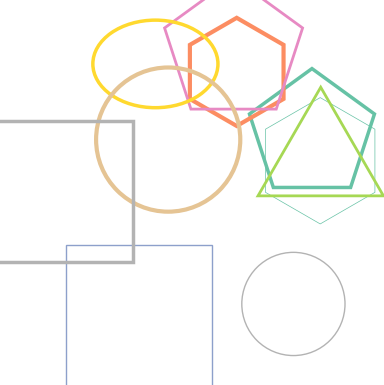[{"shape": "pentagon", "thickness": 2.5, "radius": 0.85, "center": [0.81, 0.651]}, {"shape": "hexagon", "thickness": 0.5, "radius": 0.82, "center": [0.832, 0.582]}, {"shape": "hexagon", "thickness": 3, "radius": 0.7, "center": [0.615, 0.813]}, {"shape": "square", "thickness": 1, "radius": 0.95, "center": [0.361, 0.174]}, {"shape": "pentagon", "thickness": 2, "radius": 0.94, "center": [0.607, 0.869]}, {"shape": "triangle", "thickness": 2, "radius": 0.94, "center": [0.833, 0.585]}, {"shape": "oval", "thickness": 2.5, "radius": 0.81, "center": [0.404, 0.834]}, {"shape": "circle", "thickness": 3, "radius": 0.94, "center": [0.437, 0.637]}, {"shape": "square", "thickness": 2.5, "radius": 0.92, "center": [0.161, 0.502]}, {"shape": "circle", "thickness": 1, "radius": 0.67, "center": [0.762, 0.211]}]